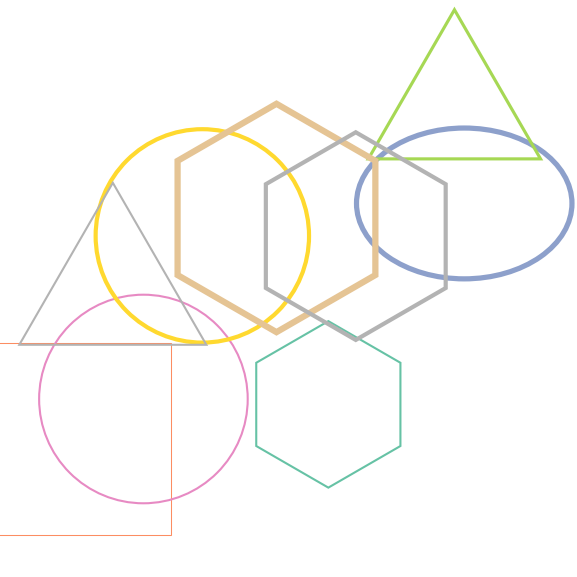[{"shape": "hexagon", "thickness": 1, "radius": 0.72, "center": [0.569, 0.299]}, {"shape": "square", "thickness": 0.5, "radius": 0.83, "center": [0.13, 0.239]}, {"shape": "oval", "thickness": 2.5, "radius": 0.93, "center": [0.804, 0.647]}, {"shape": "circle", "thickness": 1, "radius": 0.9, "center": [0.248, 0.308]}, {"shape": "triangle", "thickness": 1.5, "radius": 0.86, "center": [0.787, 0.81]}, {"shape": "circle", "thickness": 2, "radius": 0.92, "center": [0.35, 0.591]}, {"shape": "hexagon", "thickness": 3, "radius": 0.99, "center": [0.479, 0.622]}, {"shape": "triangle", "thickness": 1, "radius": 0.94, "center": [0.195, 0.496]}, {"shape": "hexagon", "thickness": 2, "radius": 0.9, "center": [0.616, 0.59]}]